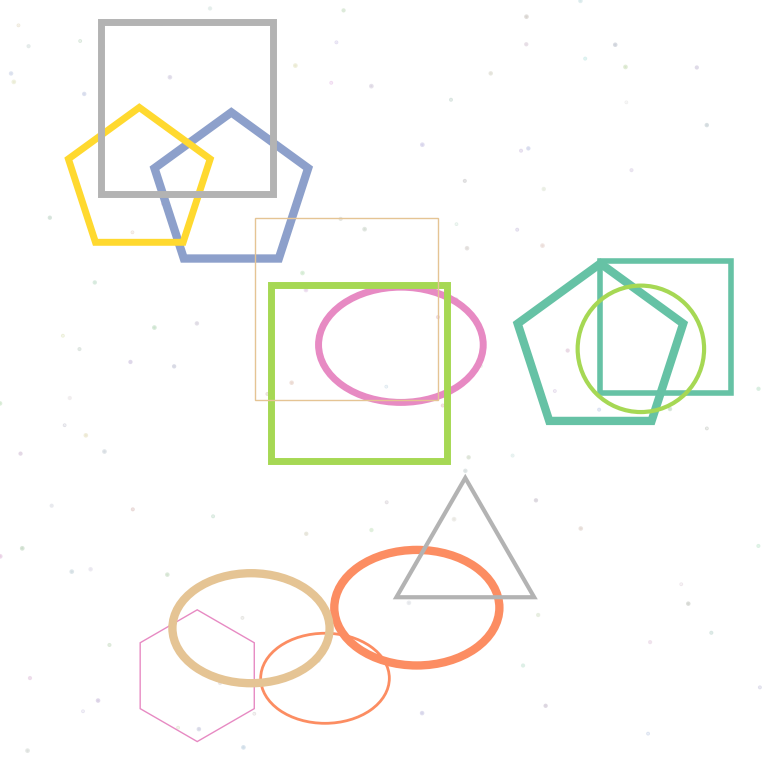[{"shape": "pentagon", "thickness": 3, "radius": 0.57, "center": [0.78, 0.545]}, {"shape": "square", "thickness": 2, "radius": 0.43, "center": [0.864, 0.575]}, {"shape": "oval", "thickness": 1, "radius": 0.42, "center": [0.422, 0.119]}, {"shape": "oval", "thickness": 3, "radius": 0.54, "center": [0.541, 0.211]}, {"shape": "pentagon", "thickness": 3, "radius": 0.52, "center": [0.3, 0.749]}, {"shape": "hexagon", "thickness": 0.5, "radius": 0.43, "center": [0.256, 0.122]}, {"shape": "oval", "thickness": 2.5, "radius": 0.53, "center": [0.521, 0.552]}, {"shape": "circle", "thickness": 1.5, "radius": 0.41, "center": [0.832, 0.547]}, {"shape": "square", "thickness": 2.5, "radius": 0.57, "center": [0.466, 0.516]}, {"shape": "pentagon", "thickness": 2.5, "radius": 0.48, "center": [0.181, 0.764]}, {"shape": "oval", "thickness": 3, "radius": 0.51, "center": [0.326, 0.184]}, {"shape": "square", "thickness": 0.5, "radius": 0.59, "center": [0.45, 0.599]}, {"shape": "triangle", "thickness": 1.5, "radius": 0.52, "center": [0.604, 0.276]}, {"shape": "square", "thickness": 2.5, "radius": 0.56, "center": [0.243, 0.86]}]